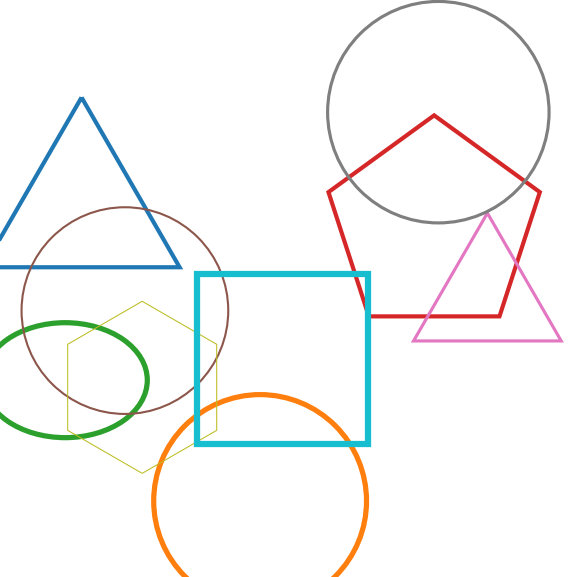[{"shape": "triangle", "thickness": 2, "radius": 0.98, "center": [0.141, 0.634]}, {"shape": "circle", "thickness": 2.5, "radius": 0.92, "center": [0.45, 0.132]}, {"shape": "oval", "thickness": 2.5, "radius": 0.71, "center": [0.113, 0.341]}, {"shape": "pentagon", "thickness": 2, "radius": 0.96, "center": [0.752, 0.607]}, {"shape": "circle", "thickness": 1, "radius": 0.89, "center": [0.216, 0.461]}, {"shape": "triangle", "thickness": 1.5, "radius": 0.74, "center": [0.844, 0.483]}, {"shape": "circle", "thickness": 1.5, "radius": 0.96, "center": [0.759, 0.805]}, {"shape": "hexagon", "thickness": 0.5, "radius": 0.74, "center": [0.246, 0.328]}, {"shape": "square", "thickness": 3, "radius": 0.74, "center": [0.489, 0.378]}]